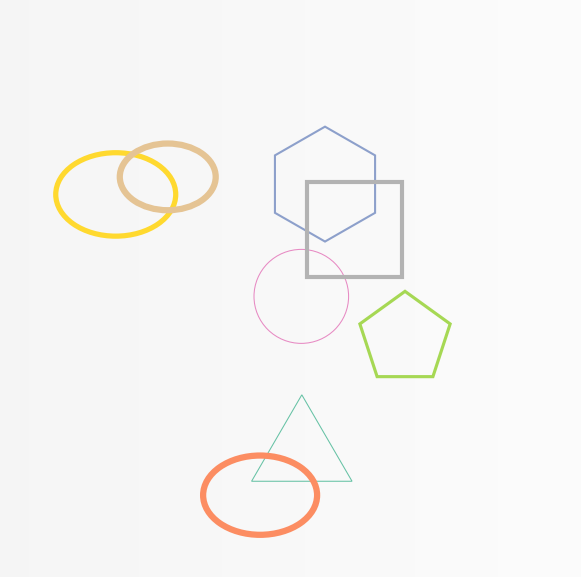[{"shape": "triangle", "thickness": 0.5, "radius": 0.5, "center": [0.519, 0.216]}, {"shape": "oval", "thickness": 3, "radius": 0.49, "center": [0.448, 0.142]}, {"shape": "hexagon", "thickness": 1, "radius": 0.5, "center": [0.559, 0.68]}, {"shape": "circle", "thickness": 0.5, "radius": 0.41, "center": [0.518, 0.486]}, {"shape": "pentagon", "thickness": 1.5, "radius": 0.41, "center": [0.697, 0.413]}, {"shape": "oval", "thickness": 2.5, "radius": 0.52, "center": [0.199, 0.662]}, {"shape": "oval", "thickness": 3, "radius": 0.41, "center": [0.289, 0.693]}, {"shape": "square", "thickness": 2, "radius": 0.41, "center": [0.61, 0.602]}]